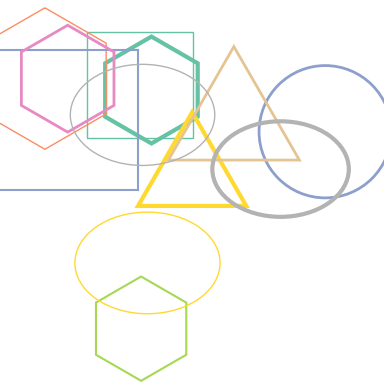[{"shape": "square", "thickness": 1, "radius": 0.69, "center": [0.365, 0.78]}, {"shape": "hexagon", "thickness": 3, "radius": 0.69, "center": [0.393, 0.766]}, {"shape": "hexagon", "thickness": 1, "radius": 0.92, "center": [0.117, 0.796]}, {"shape": "circle", "thickness": 2, "radius": 0.86, "center": [0.845, 0.658]}, {"shape": "square", "thickness": 1.5, "radius": 0.91, "center": [0.177, 0.688]}, {"shape": "hexagon", "thickness": 2, "radius": 0.69, "center": [0.176, 0.796]}, {"shape": "hexagon", "thickness": 1.5, "radius": 0.68, "center": [0.367, 0.146]}, {"shape": "oval", "thickness": 1, "radius": 0.94, "center": [0.383, 0.317]}, {"shape": "triangle", "thickness": 3, "radius": 0.81, "center": [0.499, 0.546]}, {"shape": "triangle", "thickness": 2, "radius": 0.98, "center": [0.607, 0.682]}, {"shape": "oval", "thickness": 3, "radius": 0.89, "center": [0.729, 0.561]}, {"shape": "oval", "thickness": 1, "radius": 0.94, "center": [0.37, 0.702]}]